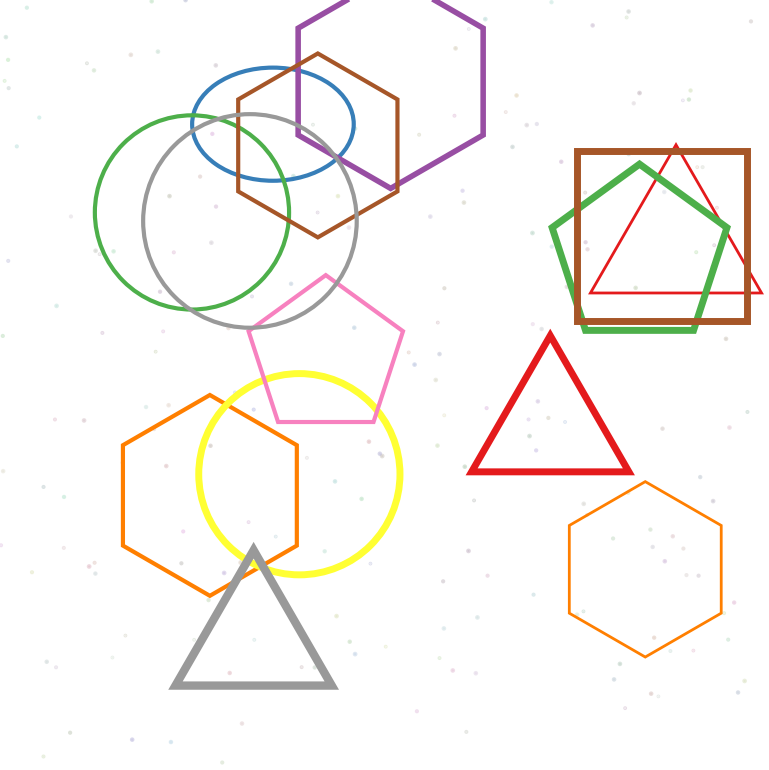[{"shape": "triangle", "thickness": 2.5, "radius": 0.59, "center": [0.715, 0.446]}, {"shape": "triangle", "thickness": 1, "radius": 0.64, "center": [0.878, 0.684]}, {"shape": "oval", "thickness": 1.5, "radius": 0.52, "center": [0.354, 0.839]}, {"shape": "circle", "thickness": 1.5, "radius": 0.63, "center": [0.249, 0.724]}, {"shape": "pentagon", "thickness": 2.5, "radius": 0.6, "center": [0.831, 0.667]}, {"shape": "hexagon", "thickness": 2, "radius": 0.69, "center": [0.507, 0.894]}, {"shape": "hexagon", "thickness": 1.5, "radius": 0.65, "center": [0.273, 0.357]}, {"shape": "hexagon", "thickness": 1, "radius": 0.57, "center": [0.838, 0.261]}, {"shape": "circle", "thickness": 2.5, "radius": 0.65, "center": [0.389, 0.384]}, {"shape": "hexagon", "thickness": 1.5, "radius": 0.6, "center": [0.413, 0.811]}, {"shape": "square", "thickness": 2.5, "radius": 0.55, "center": [0.86, 0.694]}, {"shape": "pentagon", "thickness": 1.5, "radius": 0.53, "center": [0.423, 0.537]}, {"shape": "circle", "thickness": 1.5, "radius": 0.69, "center": [0.325, 0.713]}, {"shape": "triangle", "thickness": 3, "radius": 0.59, "center": [0.329, 0.168]}]